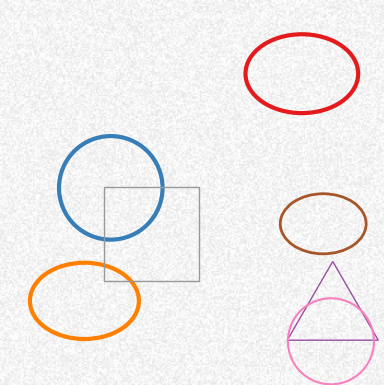[{"shape": "oval", "thickness": 3, "radius": 0.73, "center": [0.784, 0.809]}, {"shape": "circle", "thickness": 3, "radius": 0.67, "center": [0.288, 0.512]}, {"shape": "triangle", "thickness": 1, "radius": 0.68, "center": [0.864, 0.185]}, {"shape": "oval", "thickness": 3, "radius": 0.71, "center": [0.219, 0.219]}, {"shape": "oval", "thickness": 2, "radius": 0.56, "center": [0.839, 0.419]}, {"shape": "circle", "thickness": 1.5, "radius": 0.56, "center": [0.86, 0.114]}, {"shape": "square", "thickness": 1, "radius": 0.62, "center": [0.393, 0.392]}]